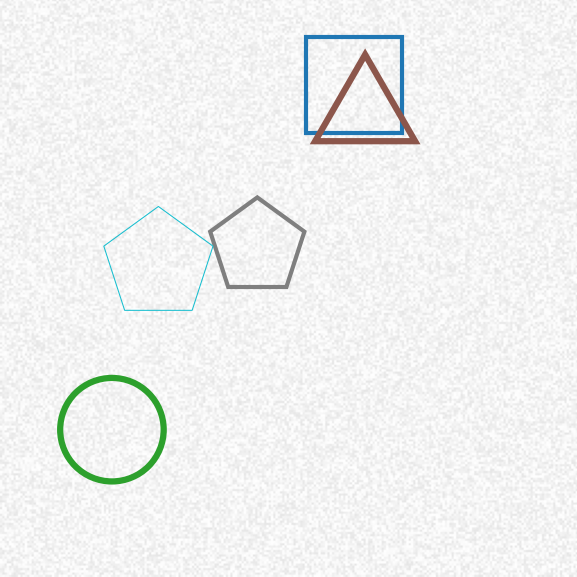[{"shape": "square", "thickness": 2, "radius": 0.42, "center": [0.614, 0.852]}, {"shape": "circle", "thickness": 3, "radius": 0.45, "center": [0.194, 0.255]}, {"shape": "triangle", "thickness": 3, "radius": 0.5, "center": [0.632, 0.805]}, {"shape": "pentagon", "thickness": 2, "radius": 0.43, "center": [0.446, 0.572]}, {"shape": "pentagon", "thickness": 0.5, "radius": 0.5, "center": [0.274, 0.542]}]